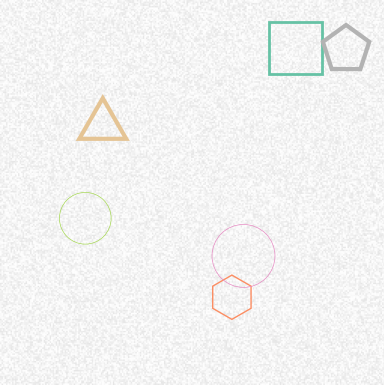[{"shape": "square", "thickness": 2, "radius": 0.34, "center": [0.768, 0.876]}, {"shape": "hexagon", "thickness": 1, "radius": 0.29, "center": [0.602, 0.228]}, {"shape": "circle", "thickness": 0.5, "radius": 0.41, "center": [0.632, 0.335]}, {"shape": "circle", "thickness": 0.5, "radius": 0.34, "center": [0.221, 0.433]}, {"shape": "triangle", "thickness": 3, "radius": 0.35, "center": [0.267, 0.675]}, {"shape": "pentagon", "thickness": 3, "radius": 0.32, "center": [0.899, 0.872]}]